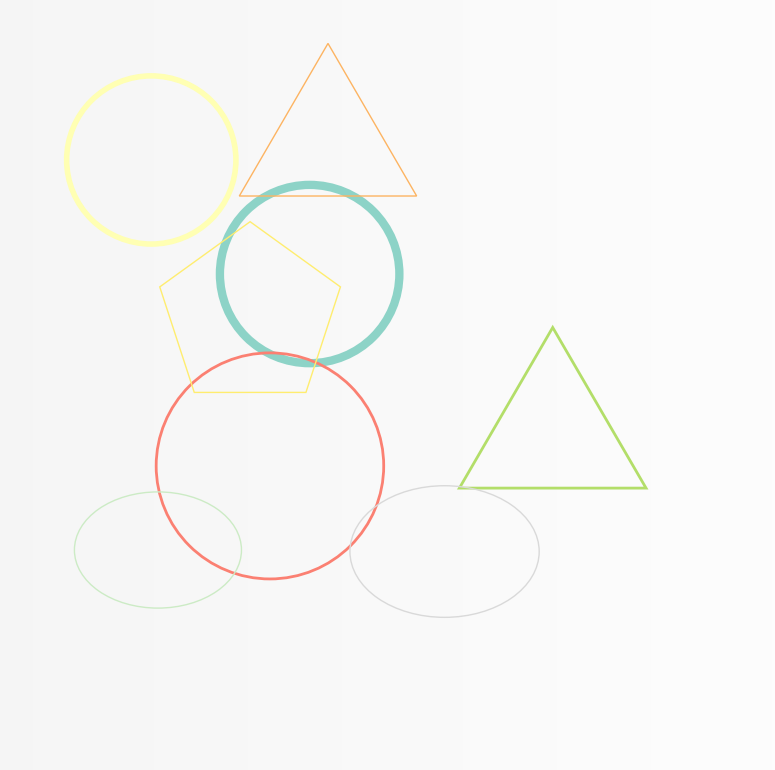[{"shape": "circle", "thickness": 3, "radius": 0.58, "center": [0.4, 0.644]}, {"shape": "circle", "thickness": 2, "radius": 0.55, "center": [0.195, 0.792]}, {"shape": "circle", "thickness": 1, "radius": 0.73, "center": [0.348, 0.395]}, {"shape": "triangle", "thickness": 0.5, "radius": 0.66, "center": [0.423, 0.811]}, {"shape": "triangle", "thickness": 1, "radius": 0.7, "center": [0.713, 0.436]}, {"shape": "oval", "thickness": 0.5, "radius": 0.61, "center": [0.574, 0.284]}, {"shape": "oval", "thickness": 0.5, "radius": 0.54, "center": [0.204, 0.286]}, {"shape": "pentagon", "thickness": 0.5, "radius": 0.61, "center": [0.323, 0.59]}]